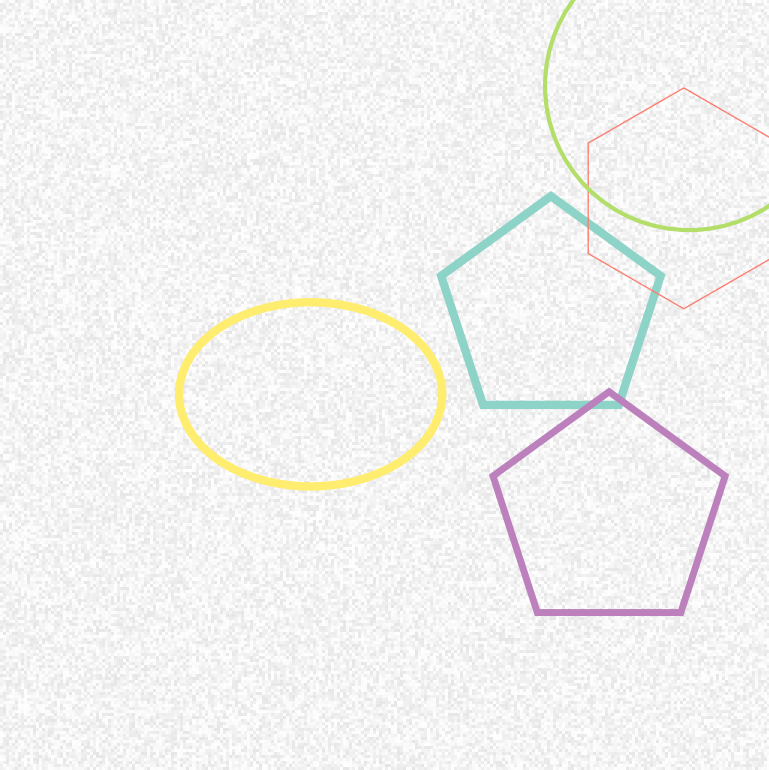[{"shape": "pentagon", "thickness": 3, "radius": 0.75, "center": [0.715, 0.595]}, {"shape": "hexagon", "thickness": 0.5, "radius": 0.72, "center": [0.888, 0.742]}, {"shape": "circle", "thickness": 1.5, "radius": 0.94, "center": [0.895, 0.888]}, {"shape": "pentagon", "thickness": 2.5, "radius": 0.79, "center": [0.791, 0.333]}, {"shape": "oval", "thickness": 3, "radius": 0.85, "center": [0.403, 0.488]}]